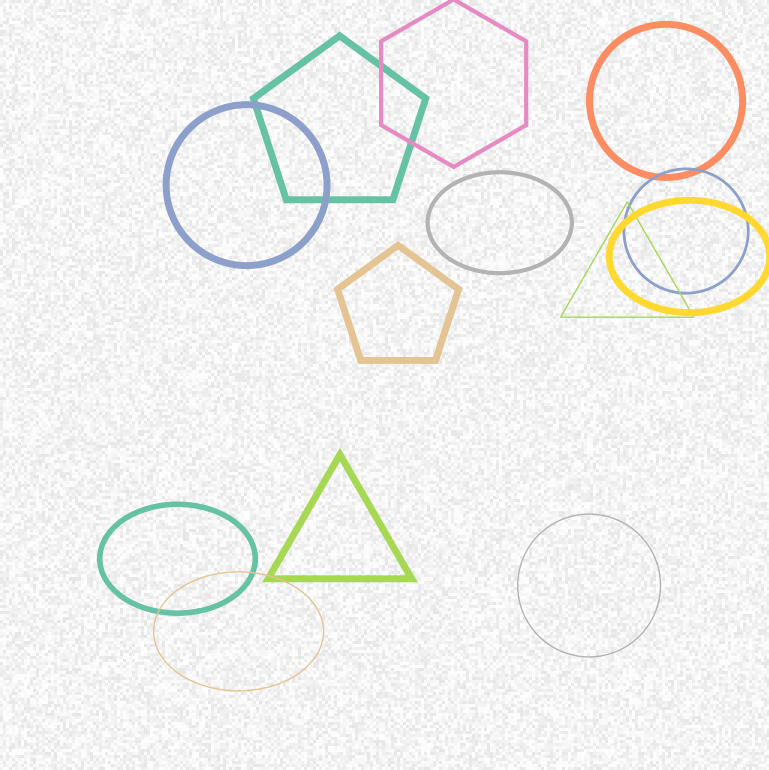[{"shape": "oval", "thickness": 2, "radius": 0.5, "center": [0.231, 0.274]}, {"shape": "pentagon", "thickness": 2.5, "radius": 0.59, "center": [0.441, 0.836]}, {"shape": "circle", "thickness": 2.5, "radius": 0.5, "center": [0.865, 0.869]}, {"shape": "circle", "thickness": 1, "radius": 0.4, "center": [0.891, 0.7]}, {"shape": "circle", "thickness": 2.5, "radius": 0.52, "center": [0.32, 0.76]}, {"shape": "hexagon", "thickness": 1.5, "radius": 0.54, "center": [0.589, 0.892]}, {"shape": "triangle", "thickness": 2.5, "radius": 0.54, "center": [0.441, 0.302]}, {"shape": "triangle", "thickness": 0.5, "radius": 0.5, "center": [0.815, 0.638]}, {"shape": "oval", "thickness": 2.5, "radius": 0.52, "center": [0.895, 0.667]}, {"shape": "pentagon", "thickness": 2.5, "radius": 0.41, "center": [0.517, 0.599]}, {"shape": "oval", "thickness": 0.5, "radius": 0.55, "center": [0.31, 0.18]}, {"shape": "circle", "thickness": 0.5, "radius": 0.46, "center": [0.765, 0.24]}, {"shape": "oval", "thickness": 1.5, "radius": 0.47, "center": [0.649, 0.711]}]